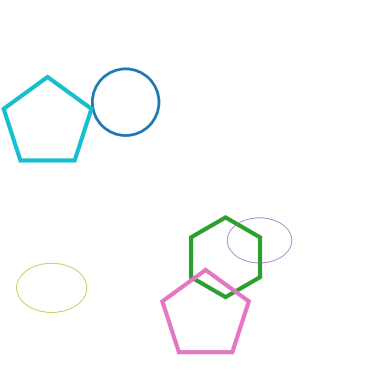[{"shape": "circle", "thickness": 2, "radius": 0.43, "center": [0.326, 0.735]}, {"shape": "hexagon", "thickness": 3, "radius": 0.52, "center": [0.586, 0.332]}, {"shape": "oval", "thickness": 0.5, "radius": 0.42, "center": [0.674, 0.376]}, {"shape": "pentagon", "thickness": 3, "radius": 0.59, "center": [0.534, 0.181]}, {"shape": "oval", "thickness": 0.5, "radius": 0.46, "center": [0.134, 0.252]}, {"shape": "pentagon", "thickness": 3, "radius": 0.6, "center": [0.124, 0.68]}]